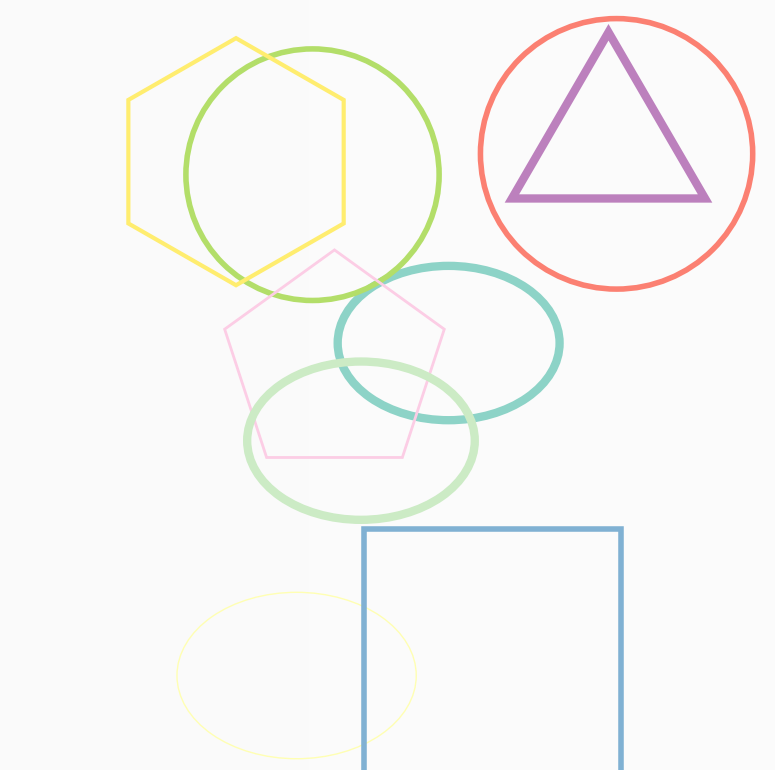[{"shape": "oval", "thickness": 3, "radius": 0.72, "center": [0.579, 0.554]}, {"shape": "oval", "thickness": 0.5, "radius": 0.77, "center": [0.383, 0.123]}, {"shape": "circle", "thickness": 2, "radius": 0.88, "center": [0.796, 0.8]}, {"shape": "square", "thickness": 2, "radius": 0.83, "center": [0.636, 0.147]}, {"shape": "circle", "thickness": 2, "radius": 0.82, "center": [0.403, 0.773]}, {"shape": "pentagon", "thickness": 1, "radius": 0.74, "center": [0.432, 0.526]}, {"shape": "triangle", "thickness": 3, "radius": 0.72, "center": [0.785, 0.814]}, {"shape": "oval", "thickness": 3, "radius": 0.73, "center": [0.466, 0.428]}, {"shape": "hexagon", "thickness": 1.5, "radius": 0.8, "center": [0.305, 0.79]}]